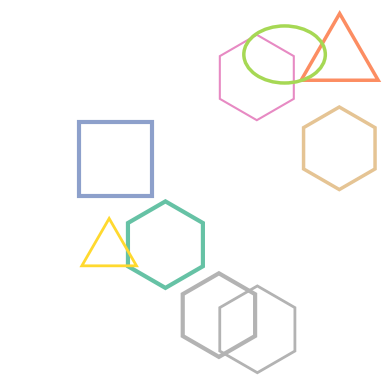[{"shape": "hexagon", "thickness": 3, "radius": 0.56, "center": [0.43, 0.365]}, {"shape": "triangle", "thickness": 2.5, "radius": 0.58, "center": [0.882, 0.849]}, {"shape": "square", "thickness": 3, "radius": 0.48, "center": [0.299, 0.587]}, {"shape": "hexagon", "thickness": 1.5, "radius": 0.55, "center": [0.667, 0.799]}, {"shape": "oval", "thickness": 2.5, "radius": 0.53, "center": [0.739, 0.859]}, {"shape": "triangle", "thickness": 2, "radius": 0.41, "center": [0.284, 0.351]}, {"shape": "hexagon", "thickness": 2.5, "radius": 0.54, "center": [0.881, 0.615]}, {"shape": "hexagon", "thickness": 3, "radius": 0.54, "center": [0.569, 0.182]}, {"shape": "hexagon", "thickness": 2, "radius": 0.56, "center": [0.668, 0.145]}]